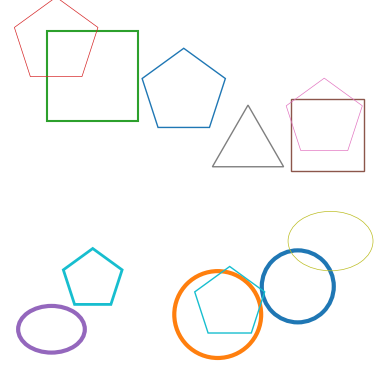[{"shape": "pentagon", "thickness": 1, "radius": 0.57, "center": [0.477, 0.761]}, {"shape": "circle", "thickness": 3, "radius": 0.47, "center": [0.773, 0.256]}, {"shape": "circle", "thickness": 3, "radius": 0.56, "center": [0.566, 0.183]}, {"shape": "square", "thickness": 1.5, "radius": 0.59, "center": [0.24, 0.803]}, {"shape": "pentagon", "thickness": 0.5, "radius": 0.57, "center": [0.146, 0.893]}, {"shape": "oval", "thickness": 3, "radius": 0.43, "center": [0.134, 0.145]}, {"shape": "square", "thickness": 1, "radius": 0.47, "center": [0.851, 0.65]}, {"shape": "pentagon", "thickness": 0.5, "radius": 0.52, "center": [0.842, 0.693]}, {"shape": "triangle", "thickness": 1, "radius": 0.53, "center": [0.644, 0.62]}, {"shape": "oval", "thickness": 0.5, "radius": 0.55, "center": [0.859, 0.374]}, {"shape": "pentagon", "thickness": 2, "radius": 0.4, "center": [0.241, 0.274]}, {"shape": "pentagon", "thickness": 1, "radius": 0.48, "center": [0.597, 0.212]}]